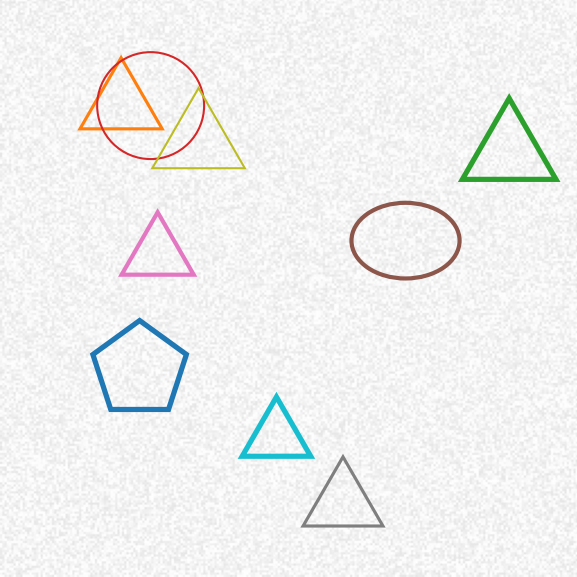[{"shape": "pentagon", "thickness": 2.5, "radius": 0.43, "center": [0.242, 0.359]}, {"shape": "triangle", "thickness": 1.5, "radius": 0.41, "center": [0.21, 0.817]}, {"shape": "triangle", "thickness": 2.5, "radius": 0.47, "center": [0.882, 0.735]}, {"shape": "circle", "thickness": 1, "radius": 0.46, "center": [0.261, 0.816]}, {"shape": "oval", "thickness": 2, "radius": 0.47, "center": [0.702, 0.582]}, {"shape": "triangle", "thickness": 2, "radius": 0.36, "center": [0.273, 0.559]}, {"shape": "triangle", "thickness": 1.5, "radius": 0.4, "center": [0.594, 0.128]}, {"shape": "triangle", "thickness": 1, "radius": 0.46, "center": [0.344, 0.754]}, {"shape": "triangle", "thickness": 2.5, "radius": 0.34, "center": [0.479, 0.243]}]